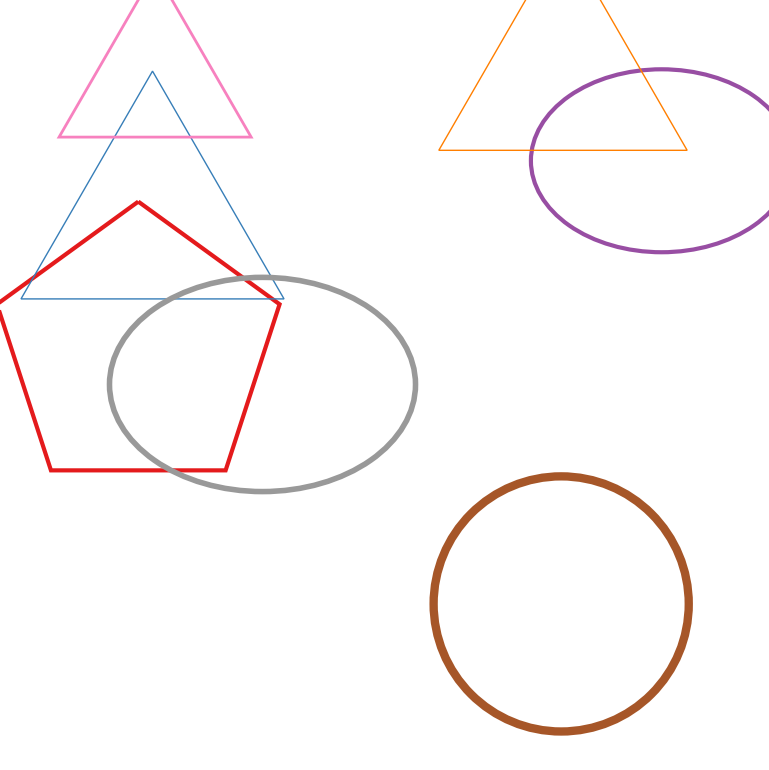[{"shape": "pentagon", "thickness": 1.5, "radius": 0.96, "center": [0.18, 0.545]}, {"shape": "triangle", "thickness": 0.5, "radius": 0.99, "center": [0.198, 0.71]}, {"shape": "oval", "thickness": 1.5, "radius": 0.85, "center": [0.859, 0.791]}, {"shape": "triangle", "thickness": 0.5, "radius": 0.93, "center": [0.731, 0.898]}, {"shape": "circle", "thickness": 3, "radius": 0.83, "center": [0.729, 0.216]}, {"shape": "triangle", "thickness": 1, "radius": 0.72, "center": [0.201, 0.894]}, {"shape": "oval", "thickness": 2, "radius": 0.99, "center": [0.341, 0.501]}]